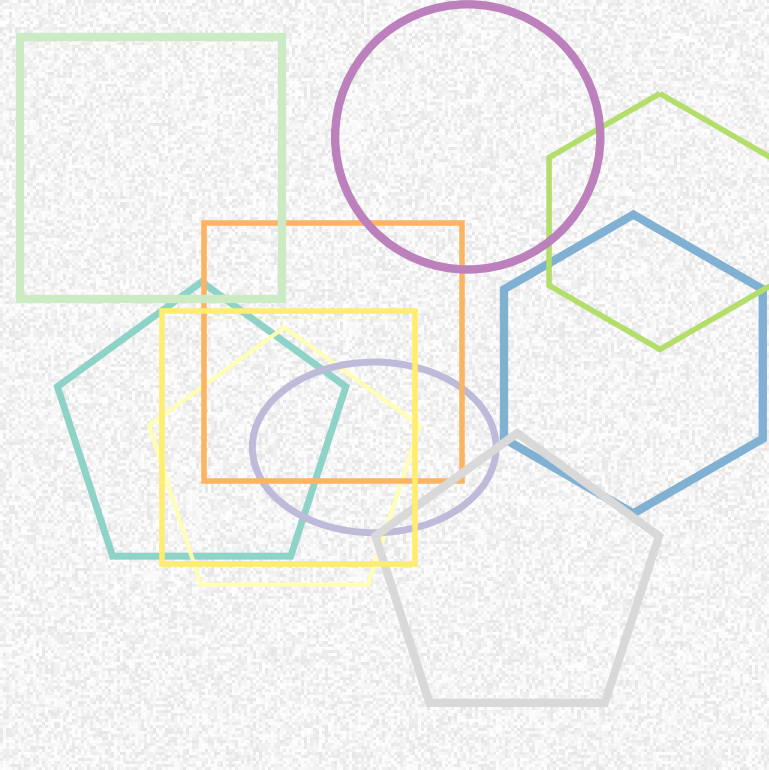[{"shape": "pentagon", "thickness": 2.5, "radius": 0.98, "center": [0.262, 0.437]}, {"shape": "pentagon", "thickness": 1.5, "radius": 0.92, "center": [0.369, 0.39]}, {"shape": "oval", "thickness": 2.5, "radius": 0.79, "center": [0.486, 0.419]}, {"shape": "hexagon", "thickness": 3, "radius": 0.97, "center": [0.823, 0.527]}, {"shape": "square", "thickness": 2, "radius": 0.84, "center": [0.432, 0.543]}, {"shape": "hexagon", "thickness": 2, "radius": 0.83, "center": [0.857, 0.712]}, {"shape": "pentagon", "thickness": 3, "radius": 0.97, "center": [0.672, 0.244]}, {"shape": "circle", "thickness": 3, "radius": 0.86, "center": [0.607, 0.822]}, {"shape": "square", "thickness": 3, "radius": 0.85, "center": [0.197, 0.782]}, {"shape": "square", "thickness": 2, "radius": 0.82, "center": [0.375, 0.432]}]